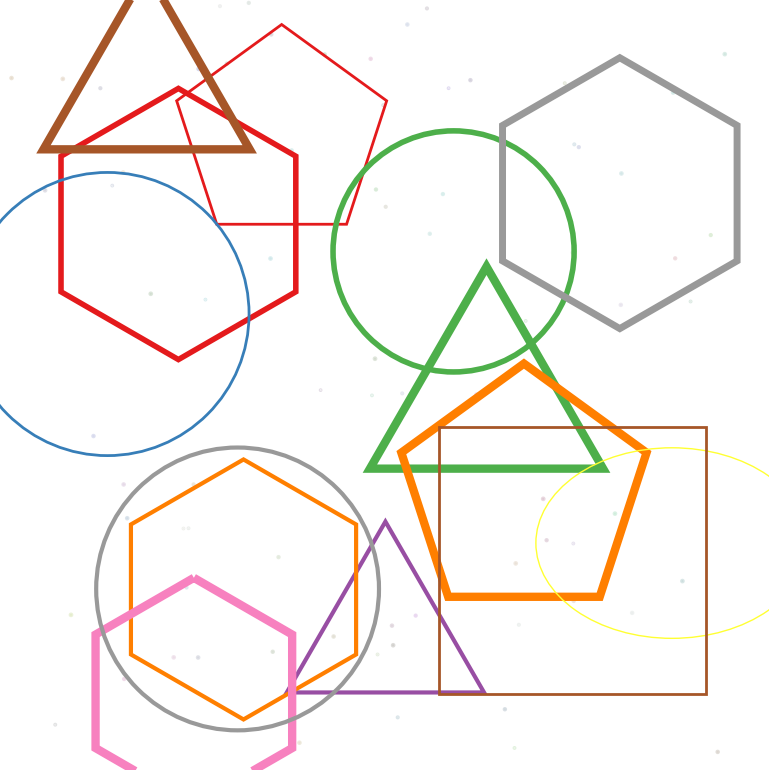[{"shape": "pentagon", "thickness": 1, "radius": 0.72, "center": [0.366, 0.825]}, {"shape": "hexagon", "thickness": 2, "radius": 0.88, "center": [0.232, 0.709]}, {"shape": "circle", "thickness": 1, "radius": 0.92, "center": [0.14, 0.592]}, {"shape": "triangle", "thickness": 3, "radius": 0.87, "center": [0.632, 0.479]}, {"shape": "circle", "thickness": 2, "radius": 0.78, "center": [0.589, 0.673]}, {"shape": "triangle", "thickness": 1.5, "radius": 0.74, "center": [0.501, 0.175]}, {"shape": "hexagon", "thickness": 1.5, "radius": 0.84, "center": [0.316, 0.234]}, {"shape": "pentagon", "thickness": 3, "radius": 0.84, "center": [0.68, 0.36]}, {"shape": "oval", "thickness": 0.5, "radius": 0.88, "center": [0.873, 0.295]}, {"shape": "square", "thickness": 1, "radius": 0.87, "center": [0.744, 0.272]}, {"shape": "triangle", "thickness": 3, "radius": 0.77, "center": [0.19, 0.883]}, {"shape": "hexagon", "thickness": 3, "radius": 0.74, "center": [0.252, 0.102]}, {"shape": "circle", "thickness": 1.5, "radius": 0.92, "center": [0.309, 0.235]}, {"shape": "hexagon", "thickness": 2.5, "radius": 0.88, "center": [0.805, 0.749]}]